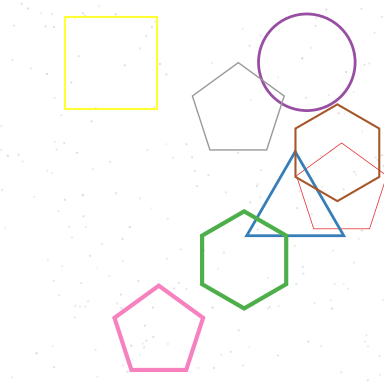[{"shape": "pentagon", "thickness": 0.5, "radius": 0.62, "center": [0.887, 0.505]}, {"shape": "triangle", "thickness": 2, "radius": 0.73, "center": [0.767, 0.461]}, {"shape": "hexagon", "thickness": 3, "radius": 0.63, "center": [0.634, 0.325]}, {"shape": "circle", "thickness": 2, "radius": 0.63, "center": [0.797, 0.838]}, {"shape": "square", "thickness": 1.5, "radius": 0.6, "center": [0.289, 0.836]}, {"shape": "hexagon", "thickness": 1.5, "radius": 0.63, "center": [0.876, 0.603]}, {"shape": "pentagon", "thickness": 3, "radius": 0.61, "center": [0.412, 0.137]}, {"shape": "pentagon", "thickness": 1, "radius": 0.63, "center": [0.619, 0.712]}]